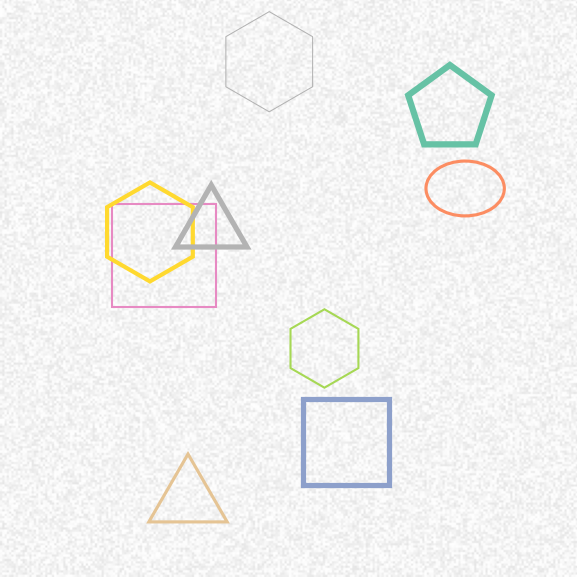[{"shape": "pentagon", "thickness": 3, "radius": 0.38, "center": [0.779, 0.811]}, {"shape": "oval", "thickness": 1.5, "radius": 0.34, "center": [0.805, 0.673]}, {"shape": "square", "thickness": 2.5, "radius": 0.37, "center": [0.599, 0.233]}, {"shape": "square", "thickness": 1, "radius": 0.45, "center": [0.285, 0.557]}, {"shape": "hexagon", "thickness": 1, "radius": 0.34, "center": [0.562, 0.396]}, {"shape": "hexagon", "thickness": 2, "radius": 0.43, "center": [0.26, 0.598]}, {"shape": "triangle", "thickness": 1.5, "radius": 0.39, "center": [0.326, 0.135]}, {"shape": "triangle", "thickness": 2.5, "radius": 0.36, "center": [0.366, 0.607]}, {"shape": "hexagon", "thickness": 0.5, "radius": 0.43, "center": [0.466, 0.892]}]